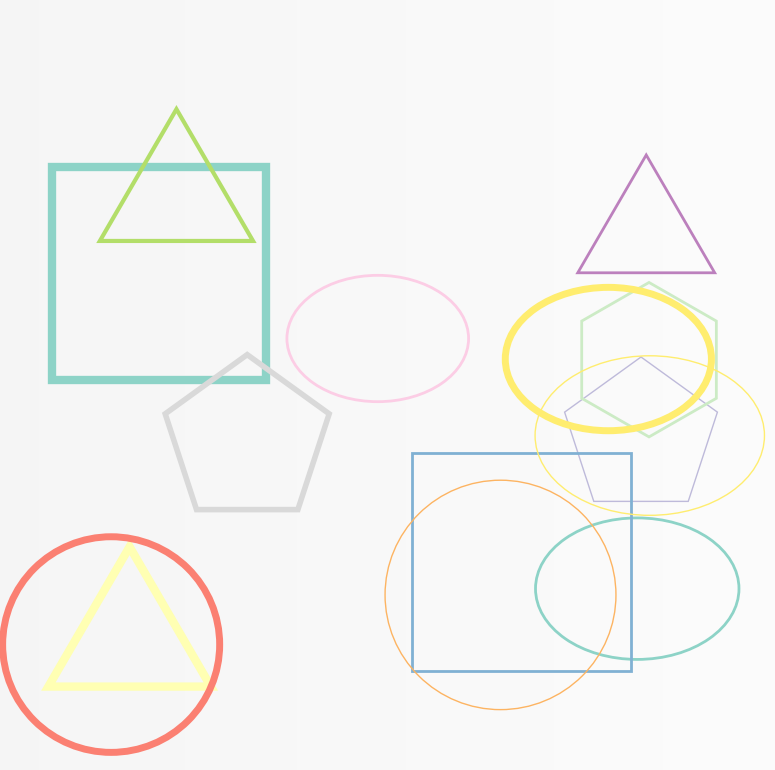[{"shape": "oval", "thickness": 1, "radius": 0.66, "center": [0.822, 0.235]}, {"shape": "square", "thickness": 3, "radius": 0.69, "center": [0.205, 0.645]}, {"shape": "triangle", "thickness": 3, "radius": 0.61, "center": [0.167, 0.169]}, {"shape": "pentagon", "thickness": 0.5, "radius": 0.52, "center": [0.827, 0.433]}, {"shape": "circle", "thickness": 2.5, "radius": 0.7, "center": [0.143, 0.163]}, {"shape": "square", "thickness": 1, "radius": 0.71, "center": [0.673, 0.27]}, {"shape": "circle", "thickness": 0.5, "radius": 0.74, "center": [0.646, 0.227]}, {"shape": "triangle", "thickness": 1.5, "radius": 0.57, "center": [0.228, 0.744]}, {"shape": "oval", "thickness": 1, "radius": 0.59, "center": [0.487, 0.56]}, {"shape": "pentagon", "thickness": 2, "radius": 0.56, "center": [0.319, 0.428]}, {"shape": "triangle", "thickness": 1, "radius": 0.51, "center": [0.834, 0.697]}, {"shape": "hexagon", "thickness": 1, "radius": 0.5, "center": [0.837, 0.533]}, {"shape": "oval", "thickness": 2.5, "radius": 0.66, "center": [0.785, 0.534]}, {"shape": "oval", "thickness": 0.5, "radius": 0.74, "center": [0.838, 0.434]}]